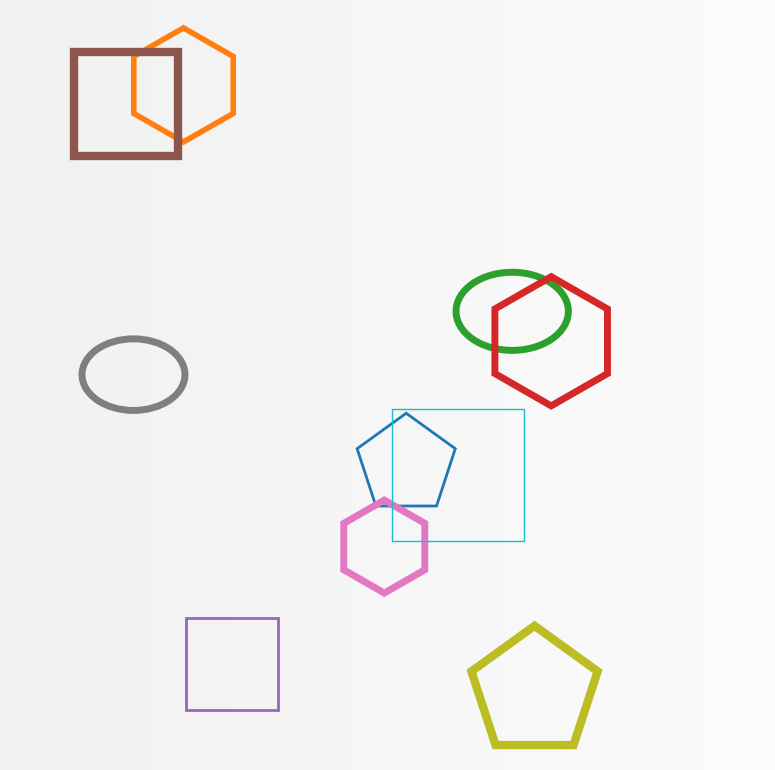[{"shape": "pentagon", "thickness": 1, "radius": 0.33, "center": [0.524, 0.397]}, {"shape": "hexagon", "thickness": 2, "radius": 0.37, "center": [0.237, 0.89]}, {"shape": "oval", "thickness": 2.5, "radius": 0.36, "center": [0.661, 0.596]}, {"shape": "hexagon", "thickness": 2.5, "radius": 0.42, "center": [0.711, 0.557]}, {"shape": "square", "thickness": 1, "radius": 0.3, "center": [0.3, 0.138]}, {"shape": "square", "thickness": 3, "radius": 0.34, "center": [0.162, 0.865]}, {"shape": "hexagon", "thickness": 2.5, "radius": 0.3, "center": [0.496, 0.29]}, {"shape": "oval", "thickness": 2.5, "radius": 0.33, "center": [0.172, 0.513]}, {"shape": "pentagon", "thickness": 3, "radius": 0.43, "center": [0.69, 0.102]}, {"shape": "square", "thickness": 0.5, "radius": 0.43, "center": [0.591, 0.383]}]